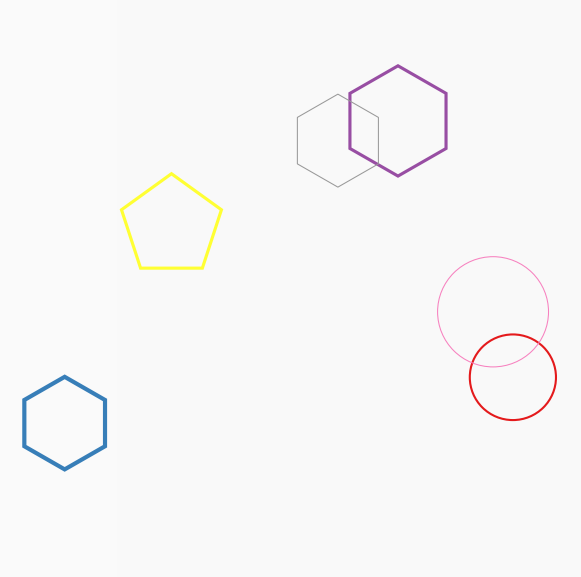[{"shape": "circle", "thickness": 1, "radius": 0.37, "center": [0.882, 0.346]}, {"shape": "hexagon", "thickness": 2, "radius": 0.4, "center": [0.111, 0.266]}, {"shape": "hexagon", "thickness": 1.5, "radius": 0.48, "center": [0.685, 0.79]}, {"shape": "pentagon", "thickness": 1.5, "radius": 0.45, "center": [0.295, 0.608]}, {"shape": "circle", "thickness": 0.5, "radius": 0.48, "center": [0.848, 0.459]}, {"shape": "hexagon", "thickness": 0.5, "radius": 0.4, "center": [0.581, 0.756]}]